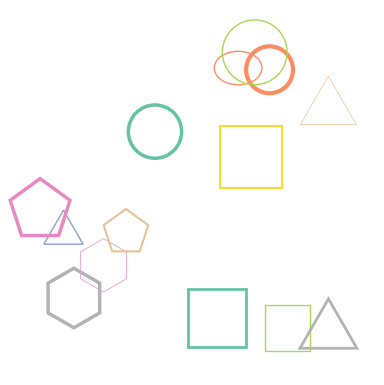[{"shape": "circle", "thickness": 2.5, "radius": 0.35, "center": [0.403, 0.658]}, {"shape": "square", "thickness": 2, "radius": 0.38, "center": [0.564, 0.175]}, {"shape": "circle", "thickness": 3, "radius": 0.3, "center": [0.7, 0.819]}, {"shape": "oval", "thickness": 1, "radius": 0.31, "center": [0.619, 0.823]}, {"shape": "triangle", "thickness": 1, "radius": 0.29, "center": [0.165, 0.395]}, {"shape": "pentagon", "thickness": 2.5, "radius": 0.41, "center": [0.104, 0.454]}, {"shape": "hexagon", "thickness": 0.5, "radius": 0.35, "center": [0.269, 0.311]}, {"shape": "circle", "thickness": 1, "radius": 0.42, "center": [0.662, 0.864]}, {"shape": "square", "thickness": 1, "radius": 0.3, "center": [0.747, 0.148]}, {"shape": "square", "thickness": 1.5, "radius": 0.4, "center": [0.653, 0.592]}, {"shape": "triangle", "thickness": 0.5, "radius": 0.42, "center": [0.853, 0.718]}, {"shape": "pentagon", "thickness": 1.5, "radius": 0.3, "center": [0.327, 0.396]}, {"shape": "triangle", "thickness": 2, "radius": 0.43, "center": [0.853, 0.138]}, {"shape": "hexagon", "thickness": 2.5, "radius": 0.39, "center": [0.192, 0.226]}]